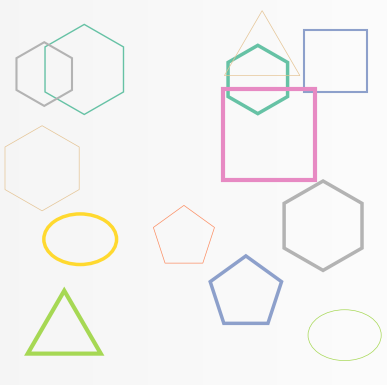[{"shape": "hexagon", "thickness": 2.5, "radius": 0.44, "center": [0.665, 0.794]}, {"shape": "hexagon", "thickness": 1, "radius": 0.58, "center": [0.217, 0.82]}, {"shape": "pentagon", "thickness": 0.5, "radius": 0.41, "center": [0.475, 0.384]}, {"shape": "pentagon", "thickness": 2.5, "radius": 0.48, "center": [0.635, 0.238]}, {"shape": "square", "thickness": 1.5, "radius": 0.4, "center": [0.866, 0.841]}, {"shape": "square", "thickness": 3, "radius": 0.59, "center": [0.694, 0.65]}, {"shape": "oval", "thickness": 0.5, "radius": 0.47, "center": [0.889, 0.129]}, {"shape": "triangle", "thickness": 3, "radius": 0.54, "center": [0.166, 0.136]}, {"shape": "oval", "thickness": 2.5, "radius": 0.47, "center": [0.207, 0.379]}, {"shape": "triangle", "thickness": 0.5, "radius": 0.56, "center": [0.676, 0.86]}, {"shape": "hexagon", "thickness": 0.5, "radius": 0.55, "center": [0.109, 0.563]}, {"shape": "hexagon", "thickness": 2.5, "radius": 0.58, "center": [0.834, 0.414]}, {"shape": "hexagon", "thickness": 1.5, "radius": 0.41, "center": [0.114, 0.808]}]